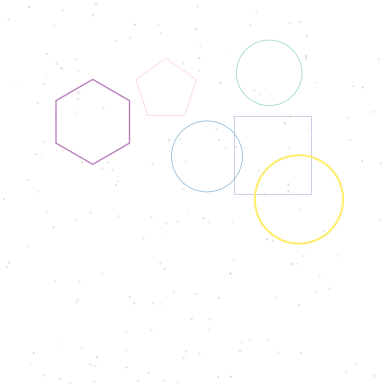[{"shape": "circle", "thickness": 0.5, "radius": 0.43, "center": [0.699, 0.811]}, {"shape": "square", "thickness": 0.5, "radius": 0.5, "center": [0.708, 0.598]}, {"shape": "circle", "thickness": 0.5, "radius": 0.46, "center": [0.538, 0.594]}, {"shape": "pentagon", "thickness": 0.5, "radius": 0.41, "center": [0.432, 0.767]}, {"shape": "hexagon", "thickness": 1, "radius": 0.55, "center": [0.241, 0.683]}, {"shape": "circle", "thickness": 1.5, "radius": 0.57, "center": [0.776, 0.482]}]